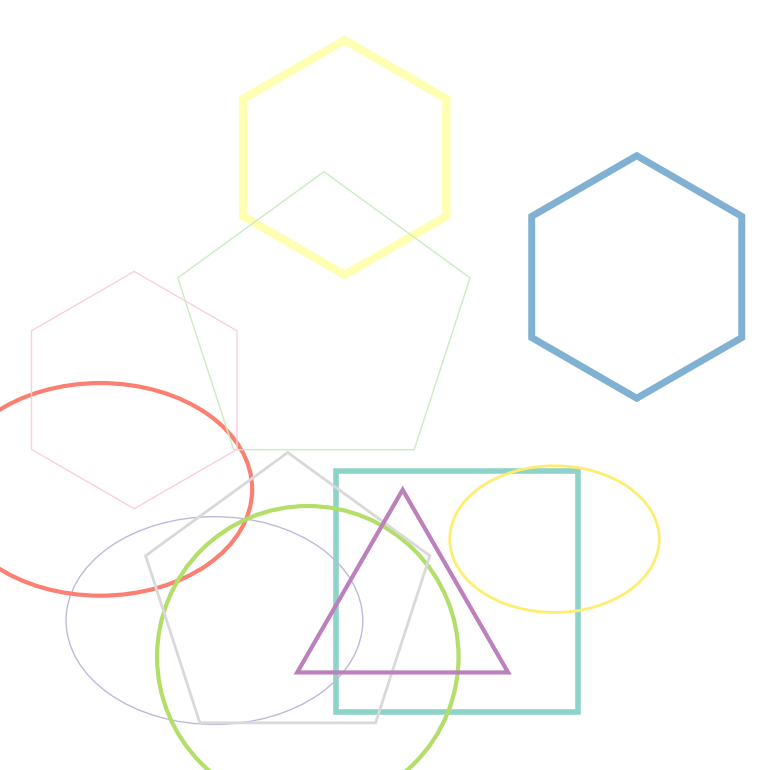[{"shape": "square", "thickness": 2, "radius": 0.78, "center": [0.593, 0.232]}, {"shape": "hexagon", "thickness": 3, "radius": 0.76, "center": [0.448, 0.795]}, {"shape": "oval", "thickness": 0.5, "radius": 0.96, "center": [0.278, 0.194]}, {"shape": "oval", "thickness": 1.5, "radius": 0.99, "center": [0.13, 0.364]}, {"shape": "hexagon", "thickness": 2.5, "radius": 0.79, "center": [0.827, 0.64]}, {"shape": "circle", "thickness": 1.5, "radius": 0.98, "center": [0.4, 0.147]}, {"shape": "hexagon", "thickness": 0.5, "radius": 0.77, "center": [0.174, 0.493]}, {"shape": "pentagon", "thickness": 1, "radius": 0.97, "center": [0.374, 0.218]}, {"shape": "triangle", "thickness": 1.5, "radius": 0.79, "center": [0.523, 0.206]}, {"shape": "pentagon", "thickness": 0.5, "radius": 1.0, "center": [0.421, 0.577]}, {"shape": "oval", "thickness": 1, "radius": 0.68, "center": [0.72, 0.3]}]